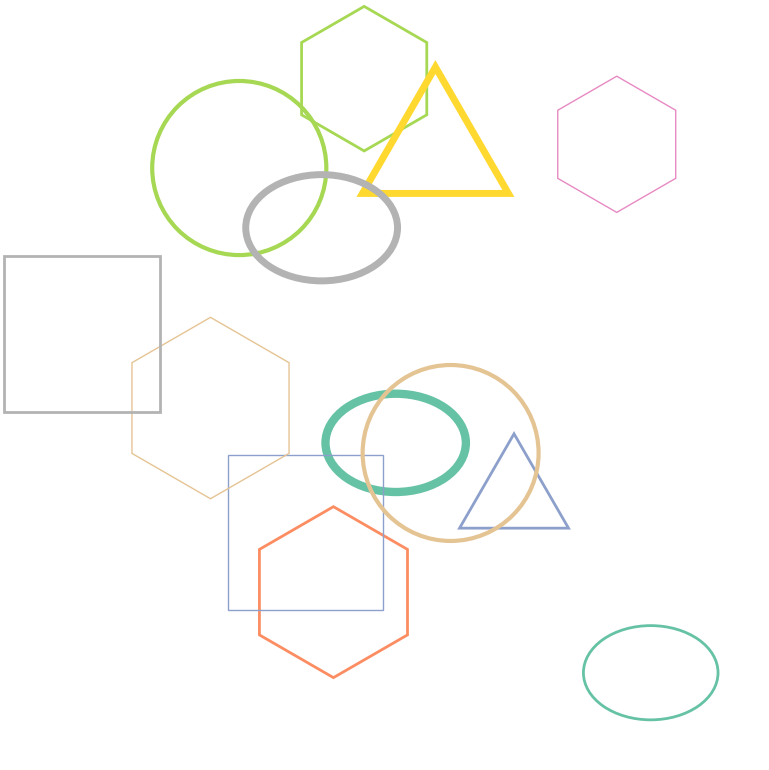[{"shape": "oval", "thickness": 3, "radius": 0.46, "center": [0.514, 0.425]}, {"shape": "oval", "thickness": 1, "radius": 0.44, "center": [0.845, 0.126]}, {"shape": "hexagon", "thickness": 1, "radius": 0.56, "center": [0.433, 0.231]}, {"shape": "square", "thickness": 0.5, "radius": 0.5, "center": [0.396, 0.308]}, {"shape": "triangle", "thickness": 1, "radius": 0.41, "center": [0.668, 0.355]}, {"shape": "hexagon", "thickness": 0.5, "radius": 0.44, "center": [0.801, 0.813]}, {"shape": "circle", "thickness": 1.5, "radius": 0.57, "center": [0.311, 0.782]}, {"shape": "hexagon", "thickness": 1, "radius": 0.47, "center": [0.473, 0.898]}, {"shape": "triangle", "thickness": 2.5, "radius": 0.55, "center": [0.565, 0.804]}, {"shape": "circle", "thickness": 1.5, "radius": 0.57, "center": [0.585, 0.412]}, {"shape": "hexagon", "thickness": 0.5, "radius": 0.59, "center": [0.273, 0.47]}, {"shape": "oval", "thickness": 2.5, "radius": 0.49, "center": [0.418, 0.704]}, {"shape": "square", "thickness": 1, "radius": 0.51, "center": [0.106, 0.567]}]